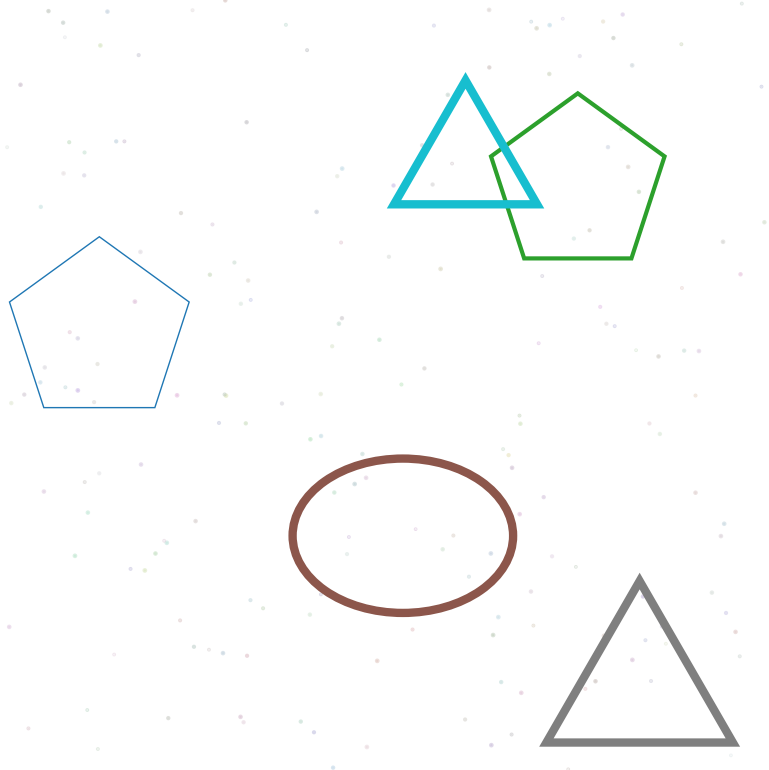[{"shape": "pentagon", "thickness": 0.5, "radius": 0.61, "center": [0.129, 0.57]}, {"shape": "pentagon", "thickness": 1.5, "radius": 0.59, "center": [0.75, 0.76]}, {"shape": "oval", "thickness": 3, "radius": 0.72, "center": [0.523, 0.304]}, {"shape": "triangle", "thickness": 3, "radius": 0.7, "center": [0.831, 0.106]}, {"shape": "triangle", "thickness": 3, "radius": 0.54, "center": [0.605, 0.788]}]